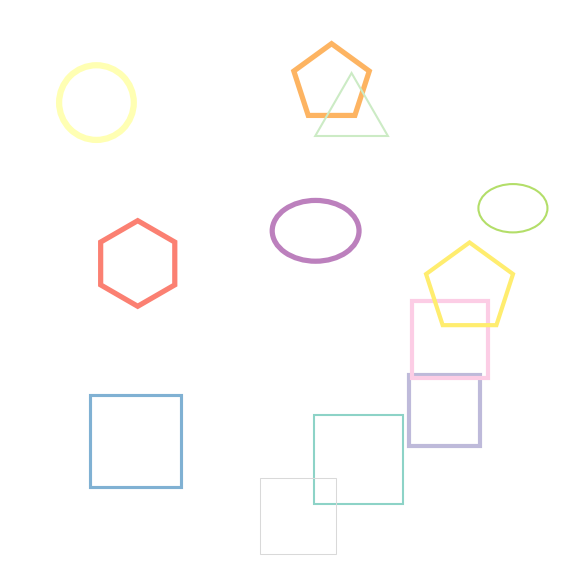[{"shape": "square", "thickness": 1, "radius": 0.39, "center": [0.62, 0.203]}, {"shape": "circle", "thickness": 3, "radius": 0.32, "center": [0.167, 0.821]}, {"shape": "square", "thickness": 2, "radius": 0.31, "center": [0.769, 0.288]}, {"shape": "hexagon", "thickness": 2.5, "radius": 0.37, "center": [0.238, 0.543]}, {"shape": "square", "thickness": 1.5, "radius": 0.4, "center": [0.235, 0.236]}, {"shape": "pentagon", "thickness": 2.5, "radius": 0.34, "center": [0.574, 0.855]}, {"shape": "oval", "thickness": 1, "radius": 0.3, "center": [0.888, 0.639]}, {"shape": "square", "thickness": 2, "radius": 0.33, "center": [0.779, 0.412]}, {"shape": "square", "thickness": 0.5, "radius": 0.33, "center": [0.516, 0.106]}, {"shape": "oval", "thickness": 2.5, "radius": 0.38, "center": [0.547, 0.599]}, {"shape": "triangle", "thickness": 1, "radius": 0.36, "center": [0.609, 0.8]}, {"shape": "pentagon", "thickness": 2, "radius": 0.4, "center": [0.813, 0.5]}]